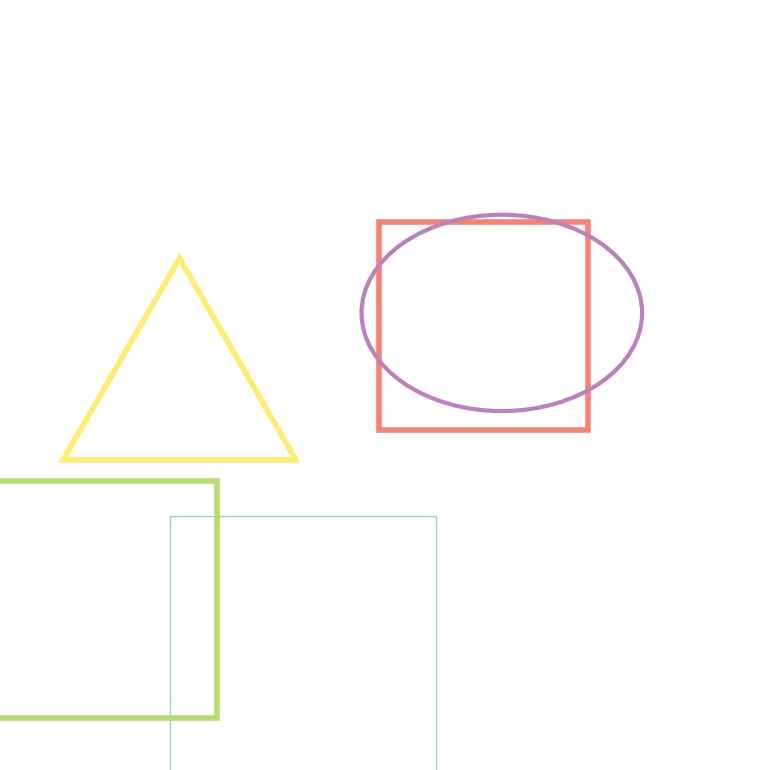[{"shape": "square", "thickness": 0.5, "radius": 0.86, "center": [0.394, 0.157]}, {"shape": "square", "thickness": 2, "radius": 0.68, "center": [0.628, 0.576]}, {"shape": "square", "thickness": 2, "radius": 0.77, "center": [0.128, 0.222]}, {"shape": "oval", "thickness": 1.5, "radius": 0.91, "center": [0.652, 0.594]}, {"shape": "triangle", "thickness": 2, "radius": 0.87, "center": [0.233, 0.49]}]